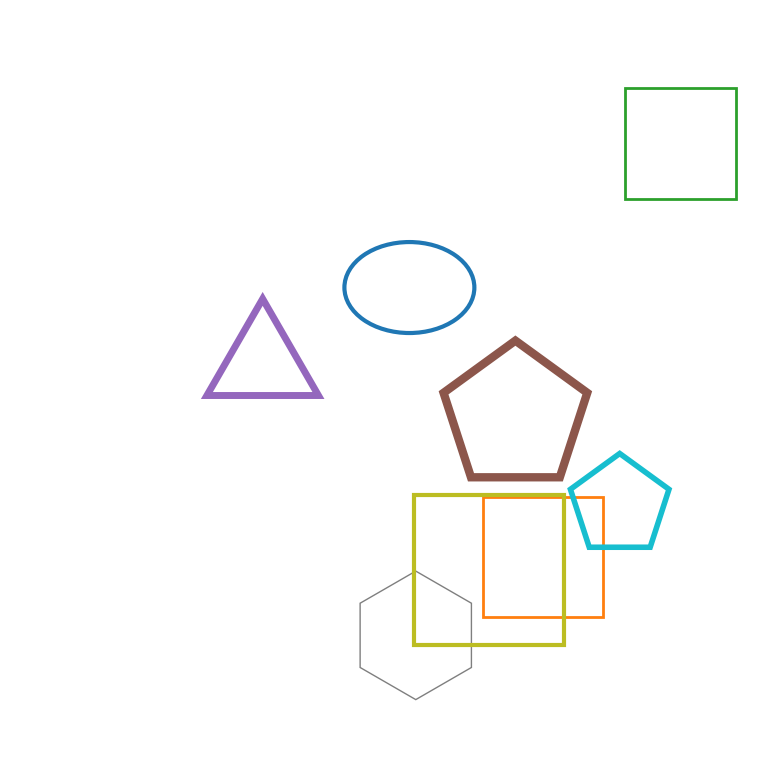[{"shape": "oval", "thickness": 1.5, "radius": 0.42, "center": [0.532, 0.627]}, {"shape": "square", "thickness": 1, "radius": 0.39, "center": [0.706, 0.277]}, {"shape": "square", "thickness": 1, "radius": 0.36, "center": [0.883, 0.813]}, {"shape": "triangle", "thickness": 2.5, "radius": 0.42, "center": [0.341, 0.528]}, {"shape": "pentagon", "thickness": 3, "radius": 0.49, "center": [0.669, 0.46]}, {"shape": "hexagon", "thickness": 0.5, "radius": 0.42, "center": [0.54, 0.175]}, {"shape": "square", "thickness": 1.5, "radius": 0.49, "center": [0.636, 0.26]}, {"shape": "pentagon", "thickness": 2, "radius": 0.34, "center": [0.805, 0.344]}]